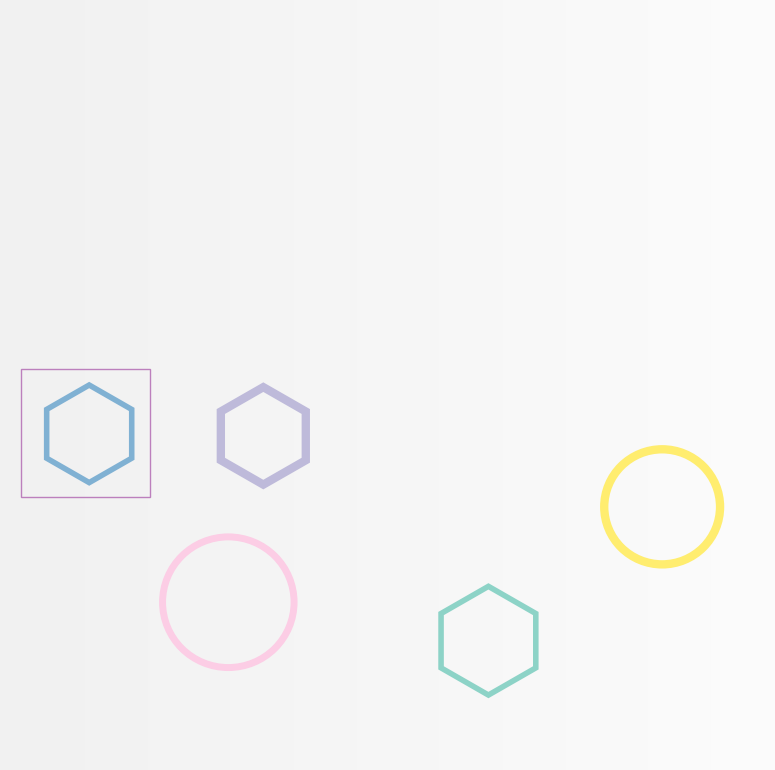[{"shape": "hexagon", "thickness": 2, "radius": 0.35, "center": [0.63, 0.168]}, {"shape": "hexagon", "thickness": 3, "radius": 0.32, "center": [0.34, 0.434]}, {"shape": "hexagon", "thickness": 2, "radius": 0.32, "center": [0.115, 0.437]}, {"shape": "circle", "thickness": 2.5, "radius": 0.42, "center": [0.295, 0.218]}, {"shape": "square", "thickness": 0.5, "radius": 0.42, "center": [0.11, 0.438]}, {"shape": "circle", "thickness": 3, "radius": 0.37, "center": [0.854, 0.342]}]